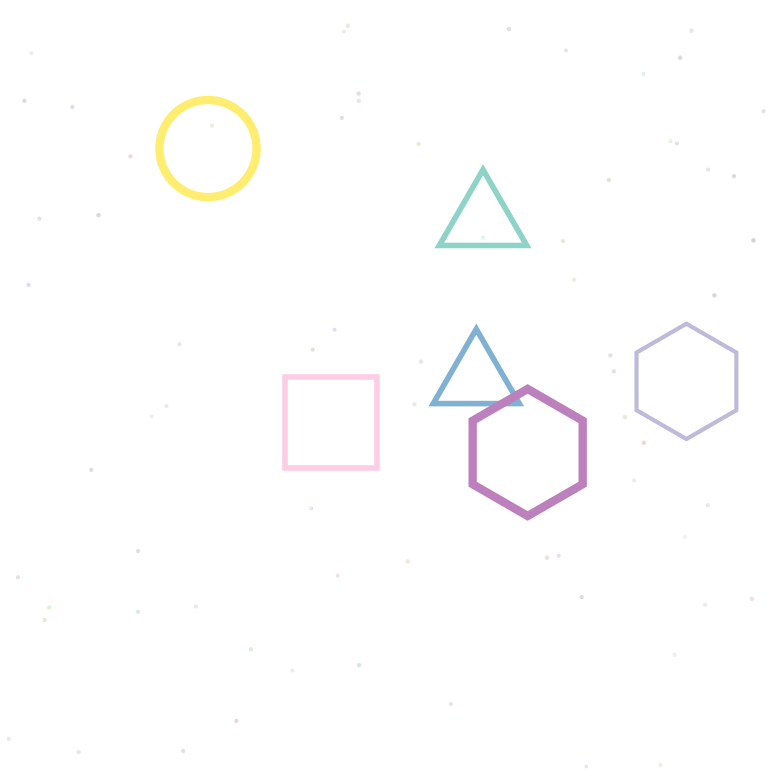[{"shape": "triangle", "thickness": 2, "radius": 0.33, "center": [0.627, 0.714]}, {"shape": "hexagon", "thickness": 1.5, "radius": 0.37, "center": [0.891, 0.505]}, {"shape": "triangle", "thickness": 2, "radius": 0.32, "center": [0.619, 0.508]}, {"shape": "square", "thickness": 2, "radius": 0.3, "center": [0.43, 0.451]}, {"shape": "hexagon", "thickness": 3, "radius": 0.41, "center": [0.685, 0.412]}, {"shape": "circle", "thickness": 3, "radius": 0.32, "center": [0.27, 0.807]}]